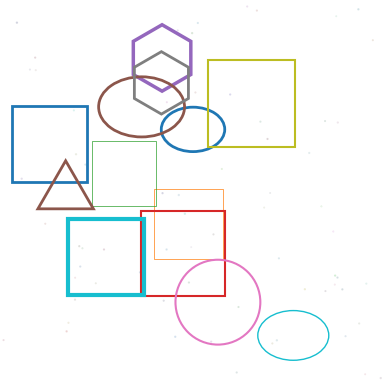[{"shape": "square", "thickness": 2, "radius": 0.49, "center": [0.129, 0.627]}, {"shape": "oval", "thickness": 2, "radius": 0.41, "center": [0.501, 0.664]}, {"shape": "square", "thickness": 0.5, "radius": 0.45, "center": [0.49, 0.418]}, {"shape": "square", "thickness": 0.5, "radius": 0.42, "center": [0.322, 0.55]}, {"shape": "square", "thickness": 1.5, "radius": 0.55, "center": [0.476, 0.342]}, {"shape": "hexagon", "thickness": 2.5, "radius": 0.43, "center": [0.421, 0.849]}, {"shape": "oval", "thickness": 2, "radius": 0.56, "center": [0.368, 0.722]}, {"shape": "triangle", "thickness": 2, "radius": 0.42, "center": [0.171, 0.499]}, {"shape": "circle", "thickness": 1.5, "radius": 0.55, "center": [0.566, 0.215]}, {"shape": "hexagon", "thickness": 2, "radius": 0.41, "center": [0.419, 0.785]}, {"shape": "square", "thickness": 1.5, "radius": 0.57, "center": [0.653, 0.732]}, {"shape": "square", "thickness": 3, "radius": 0.49, "center": [0.274, 0.331]}, {"shape": "oval", "thickness": 1, "radius": 0.46, "center": [0.762, 0.129]}]